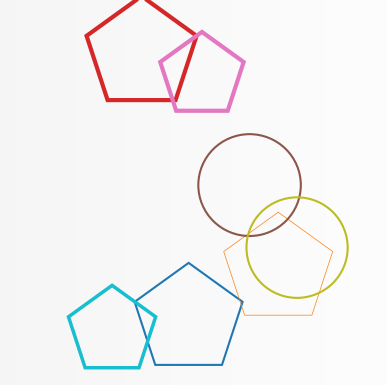[{"shape": "pentagon", "thickness": 1.5, "radius": 0.73, "center": [0.487, 0.171]}, {"shape": "pentagon", "thickness": 0.5, "radius": 0.74, "center": [0.718, 0.301]}, {"shape": "pentagon", "thickness": 3, "radius": 0.75, "center": [0.365, 0.861]}, {"shape": "circle", "thickness": 1.5, "radius": 0.66, "center": [0.644, 0.519]}, {"shape": "pentagon", "thickness": 3, "radius": 0.57, "center": [0.521, 0.804]}, {"shape": "circle", "thickness": 1.5, "radius": 0.65, "center": [0.767, 0.357]}, {"shape": "pentagon", "thickness": 2.5, "radius": 0.59, "center": [0.289, 0.141]}]